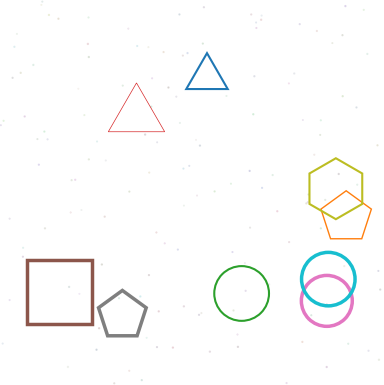[{"shape": "triangle", "thickness": 1.5, "radius": 0.31, "center": [0.538, 0.8]}, {"shape": "pentagon", "thickness": 1, "radius": 0.34, "center": [0.899, 0.436]}, {"shape": "circle", "thickness": 1.5, "radius": 0.36, "center": [0.628, 0.238]}, {"shape": "triangle", "thickness": 0.5, "radius": 0.42, "center": [0.355, 0.7]}, {"shape": "square", "thickness": 2.5, "radius": 0.42, "center": [0.154, 0.242]}, {"shape": "circle", "thickness": 2.5, "radius": 0.33, "center": [0.849, 0.219]}, {"shape": "pentagon", "thickness": 2.5, "radius": 0.33, "center": [0.318, 0.18]}, {"shape": "hexagon", "thickness": 1.5, "radius": 0.4, "center": [0.872, 0.51]}, {"shape": "circle", "thickness": 2.5, "radius": 0.35, "center": [0.853, 0.275]}]